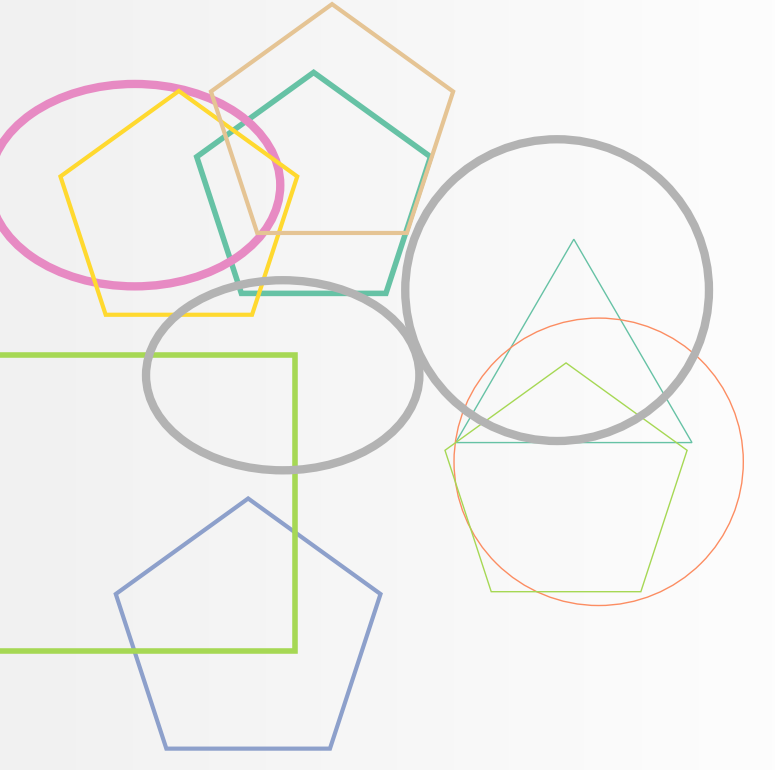[{"shape": "pentagon", "thickness": 2, "radius": 0.79, "center": [0.405, 0.747]}, {"shape": "triangle", "thickness": 0.5, "radius": 0.88, "center": [0.74, 0.513]}, {"shape": "circle", "thickness": 0.5, "radius": 0.93, "center": [0.772, 0.4]}, {"shape": "pentagon", "thickness": 1.5, "radius": 0.9, "center": [0.32, 0.173]}, {"shape": "oval", "thickness": 3, "radius": 0.94, "center": [0.174, 0.76]}, {"shape": "pentagon", "thickness": 0.5, "radius": 0.82, "center": [0.73, 0.364]}, {"shape": "square", "thickness": 2, "radius": 0.96, "center": [0.188, 0.347]}, {"shape": "pentagon", "thickness": 1.5, "radius": 0.8, "center": [0.231, 0.721]}, {"shape": "pentagon", "thickness": 1.5, "radius": 0.82, "center": [0.428, 0.83]}, {"shape": "oval", "thickness": 3, "radius": 0.88, "center": [0.365, 0.513]}, {"shape": "circle", "thickness": 3, "radius": 0.98, "center": [0.719, 0.623]}]